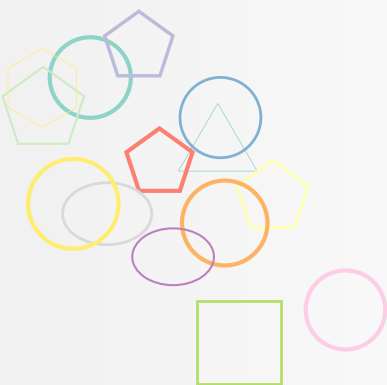[{"shape": "triangle", "thickness": 0.5, "radius": 0.59, "center": [0.562, 0.614]}, {"shape": "circle", "thickness": 3, "radius": 0.52, "center": [0.233, 0.799]}, {"shape": "pentagon", "thickness": 2, "radius": 0.48, "center": [0.703, 0.487]}, {"shape": "pentagon", "thickness": 2.5, "radius": 0.46, "center": [0.358, 0.878]}, {"shape": "pentagon", "thickness": 3, "radius": 0.45, "center": [0.412, 0.577]}, {"shape": "circle", "thickness": 2, "radius": 0.52, "center": [0.569, 0.695]}, {"shape": "circle", "thickness": 3, "radius": 0.55, "center": [0.58, 0.421]}, {"shape": "square", "thickness": 2, "radius": 0.54, "center": [0.616, 0.11]}, {"shape": "circle", "thickness": 3, "radius": 0.51, "center": [0.892, 0.195]}, {"shape": "oval", "thickness": 2, "radius": 0.58, "center": [0.277, 0.445]}, {"shape": "oval", "thickness": 1.5, "radius": 0.53, "center": [0.447, 0.333]}, {"shape": "pentagon", "thickness": 1.5, "radius": 0.55, "center": [0.112, 0.716]}, {"shape": "circle", "thickness": 3, "radius": 0.58, "center": [0.189, 0.47]}, {"shape": "hexagon", "thickness": 0.5, "radius": 0.51, "center": [0.109, 0.772]}]